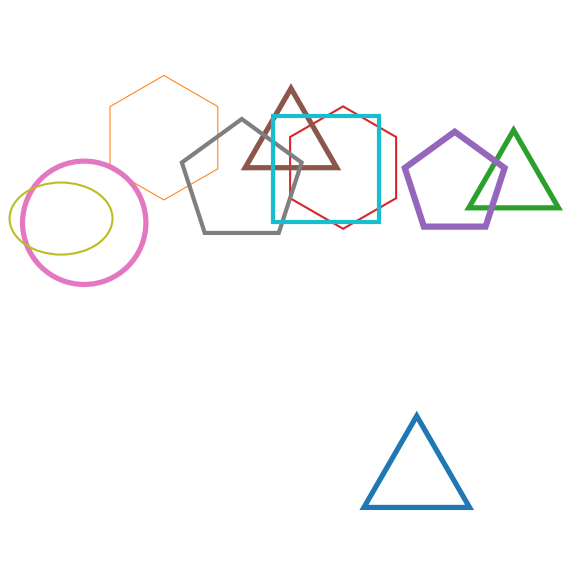[{"shape": "triangle", "thickness": 2.5, "radius": 0.53, "center": [0.722, 0.173]}, {"shape": "hexagon", "thickness": 0.5, "radius": 0.54, "center": [0.284, 0.761]}, {"shape": "triangle", "thickness": 2.5, "radius": 0.45, "center": [0.889, 0.684]}, {"shape": "hexagon", "thickness": 1, "radius": 0.53, "center": [0.594, 0.709]}, {"shape": "pentagon", "thickness": 3, "radius": 0.45, "center": [0.787, 0.68]}, {"shape": "triangle", "thickness": 2.5, "radius": 0.46, "center": [0.504, 0.755]}, {"shape": "circle", "thickness": 2.5, "radius": 0.53, "center": [0.146, 0.613]}, {"shape": "pentagon", "thickness": 2, "radius": 0.55, "center": [0.419, 0.684]}, {"shape": "oval", "thickness": 1, "radius": 0.45, "center": [0.106, 0.621]}, {"shape": "square", "thickness": 2, "radius": 0.46, "center": [0.564, 0.707]}]